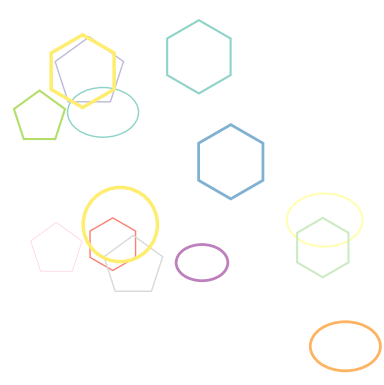[{"shape": "hexagon", "thickness": 1.5, "radius": 0.48, "center": [0.517, 0.852]}, {"shape": "oval", "thickness": 1, "radius": 0.46, "center": [0.268, 0.708]}, {"shape": "oval", "thickness": 1.5, "radius": 0.49, "center": [0.843, 0.428]}, {"shape": "pentagon", "thickness": 1, "radius": 0.47, "center": [0.232, 0.811]}, {"shape": "hexagon", "thickness": 1, "radius": 0.34, "center": [0.293, 0.366]}, {"shape": "hexagon", "thickness": 2, "radius": 0.48, "center": [0.599, 0.58]}, {"shape": "oval", "thickness": 2, "radius": 0.46, "center": [0.897, 0.101]}, {"shape": "pentagon", "thickness": 1.5, "radius": 0.35, "center": [0.103, 0.695]}, {"shape": "pentagon", "thickness": 0.5, "radius": 0.35, "center": [0.147, 0.352]}, {"shape": "pentagon", "thickness": 1, "radius": 0.4, "center": [0.346, 0.308]}, {"shape": "oval", "thickness": 2, "radius": 0.34, "center": [0.525, 0.318]}, {"shape": "hexagon", "thickness": 1.5, "radius": 0.39, "center": [0.838, 0.357]}, {"shape": "hexagon", "thickness": 2.5, "radius": 0.47, "center": [0.215, 0.815]}, {"shape": "circle", "thickness": 2.5, "radius": 0.48, "center": [0.312, 0.417]}]